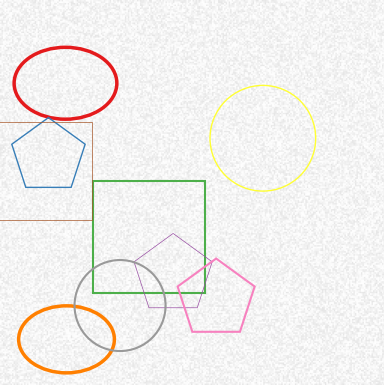[{"shape": "oval", "thickness": 2.5, "radius": 0.67, "center": [0.17, 0.784]}, {"shape": "pentagon", "thickness": 1, "radius": 0.5, "center": [0.126, 0.594]}, {"shape": "square", "thickness": 1.5, "radius": 0.73, "center": [0.386, 0.385]}, {"shape": "pentagon", "thickness": 0.5, "radius": 0.53, "center": [0.45, 0.287]}, {"shape": "oval", "thickness": 2.5, "radius": 0.62, "center": [0.173, 0.119]}, {"shape": "circle", "thickness": 1, "radius": 0.69, "center": [0.683, 0.641]}, {"shape": "square", "thickness": 0.5, "radius": 0.64, "center": [0.11, 0.556]}, {"shape": "pentagon", "thickness": 1.5, "radius": 0.53, "center": [0.561, 0.223]}, {"shape": "circle", "thickness": 1.5, "radius": 0.59, "center": [0.312, 0.206]}]